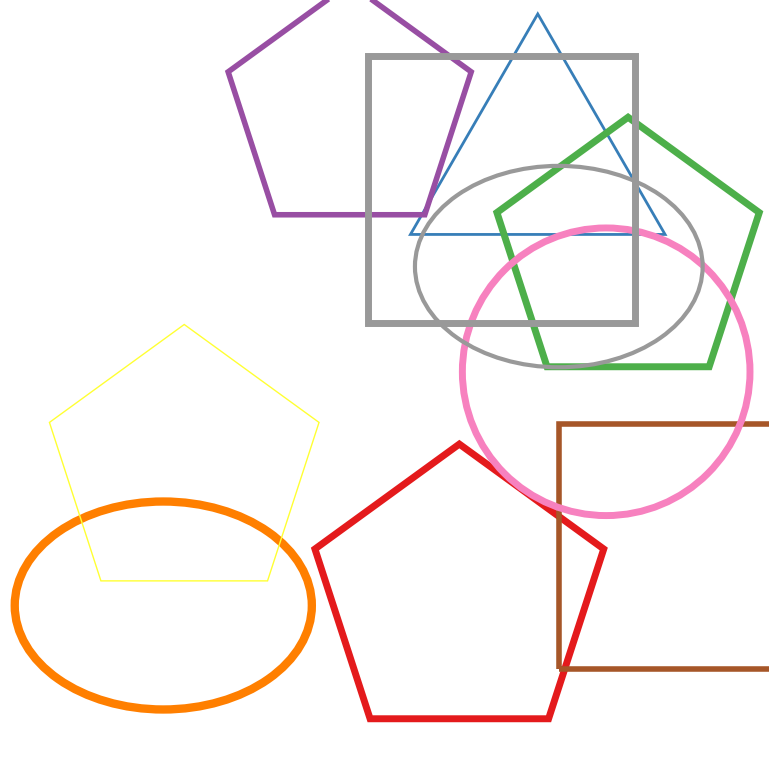[{"shape": "pentagon", "thickness": 2.5, "radius": 0.99, "center": [0.597, 0.226]}, {"shape": "triangle", "thickness": 1, "radius": 0.95, "center": [0.698, 0.791]}, {"shape": "pentagon", "thickness": 2.5, "radius": 0.9, "center": [0.816, 0.669]}, {"shape": "pentagon", "thickness": 2, "radius": 0.83, "center": [0.454, 0.855]}, {"shape": "oval", "thickness": 3, "radius": 0.96, "center": [0.212, 0.214]}, {"shape": "pentagon", "thickness": 0.5, "radius": 0.92, "center": [0.239, 0.395]}, {"shape": "square", "thickness": 2, "radius": 0.8, "center": [0.885, 0.29]}, {"shape": "circle", "thickness": 2.5, "radius": 0.93, "center": [0.787, 0.517]}, {"shape": "oval", "thickness": 1.5, "radius": 0.93, "center": [0.726, 0.654]}, {"shape": "square", "thickness": 2.5, "radius": 0.87, "center": [0.651, 0.754]}]